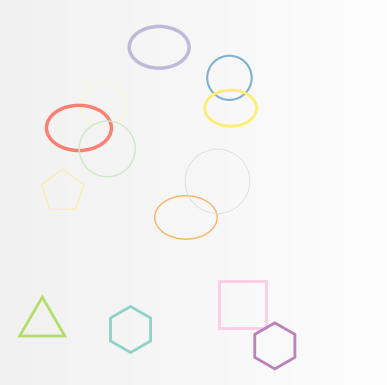[{"shape": "hexagon", "thickness": 2, "radius": 0.3, "center": [0.337, 0.144]}, {"shape": "circle", "thickness": 0.5, "radius": 0.29, "center": [0.267, 0.727]}, {"shape": "oval", "thickness": 2.5, "radius": 0.39, "center": [0.411, 0.877]}, {"shape": "oval", "thickness": 2.5, "radius": 0.42, "center": [0.204, 0.668]}, {"shape": "circle", "thickness": 1.5, "radius": 0.29, "center": [0.592, 0.798]}, {"shape": "oval", "thickness": 1, "radius": 0.4, "center": [0.48, 0.435]}, {"shape": "triangle", "thickness": 2, "radius": 0.34, "center": [0.109, 0.161]}, {"shape": "square", "thickness": 2, "radius": 0.31, "center": [0.627, 0.208]}, {"shape": "circle", "thickness": 0.5, "radius": 0.42, "center": [0.561, 0.529]}, {"shape": "hexagon", "thickness": 2, "radius": 0.3, "center": [0.709, 0.102]}, {"shape": "circle", "thickness": 1, "radius": 0.36, "center": [0.277, 0.613]}, {"shape": "pentagon", "thickness": 0.5, "radius": 0.29, "center": [0.161, 0.503]}, {"shape": "oval", "thickness": 2, "radius": 0.34, "center": [0.595, 0.719]}]